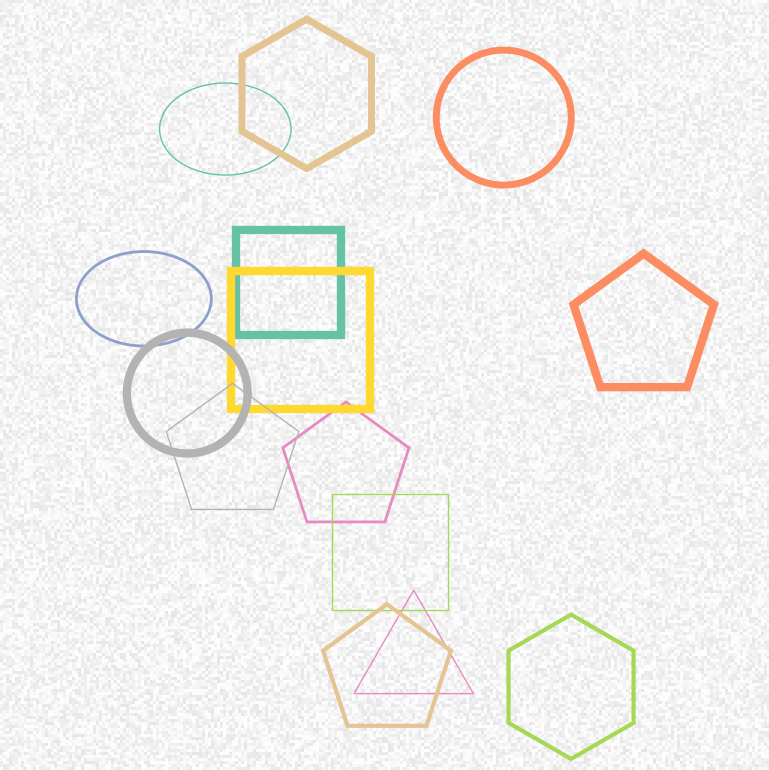[{"shape": "square", "thickness": 3, "radius": 0.34, "center": [0.374, 0.633]}, {"shape": "oval", "thickness": 0.5, "radius": 0.43, "center": [0.293, 0.832]}, {"shape": "pentagon", "thickness": 3, "radius": 0.48, "center": [0.836, 0.575]}, {"shape": "circle", "thickness": 2.5, "radius": 0.44, "center": [0.654, 0.847]}, {"shape": "oval", "thickness": 1, "radius": 0.44, "center": [0.187, 0.612]}, {"shape": "triangle", "thickness": 0.5, "radius": 0.45, "center": [0.537, 0.144]}, {"shape": "pentagon", "thickness": 1, "radius": 0.43, "center": [0.449, 0.392]}, {"shape": "hexagon", "thickness": 1.5, "radius": 0.47, "center": [0.742, 0.108]}, {"shape": "square", "thickness": 0.5, "radius": 0.38, "center": [0.506, 0.283]}, {"shape": "square", "thickness": 3, "radius": 0.45, "center": [0.391, 0.559]}, {"shape": "hexagon", "thickness": 2.5, "radius": 0.49, "center": [0.398, 0.878]}, {"shape": "pentagon", "thickness": 1.5, "radius": 0.44, "center": [0.503, 0.128]}, {"shape": "circle", "thickness": 3, "radius": 0.39, "center": [0.243, 0.489]}, {"shape": "pentagon", "thickness": 0.5, "radius": 0.45, "center": [0.302, 0.412]}]